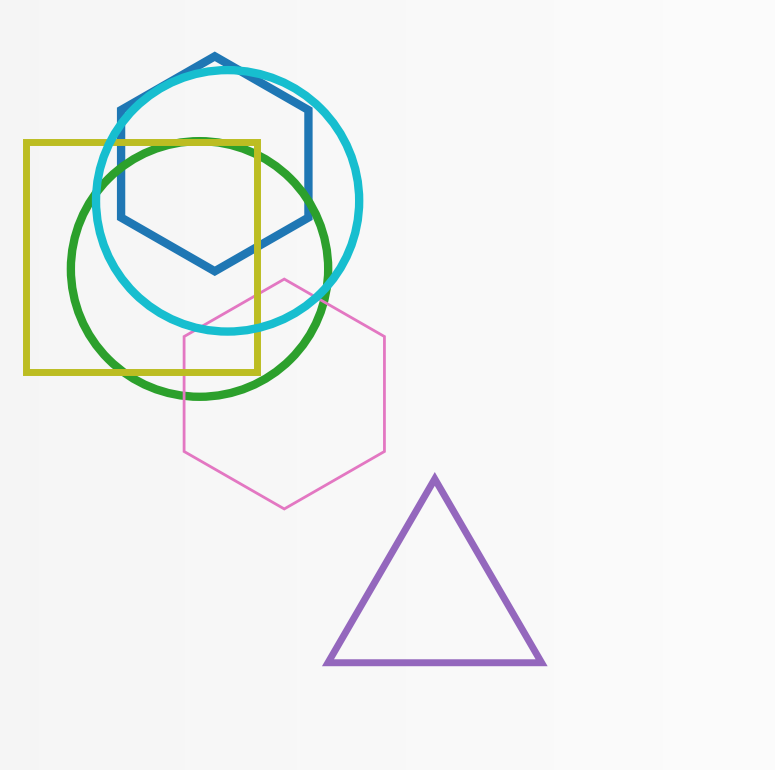[{"shape": "hexagon", "thickness": 3, "radius": 0.7, "center": [0.277, 0.787]}, {"shape": "circle", "thickness": 3, "radius": 0.83, "center": [0.257, 0.651]}, {"shape": "triangle", "thickness": 2.5, "radius": 0.8, "center": [0.561, 0.219]}, {"shape": "hexagon", "thickness": 1, "radius": 0.75, "center": [0.367, 0.488]}, {"shape": "square", "thickness": 2.5, "radius": 0.75, "center": [0.183, 0.667]}, {"shape": "circle", "thickness": 3, "radius": 0.85, "center": [0.294, 0.739]}]